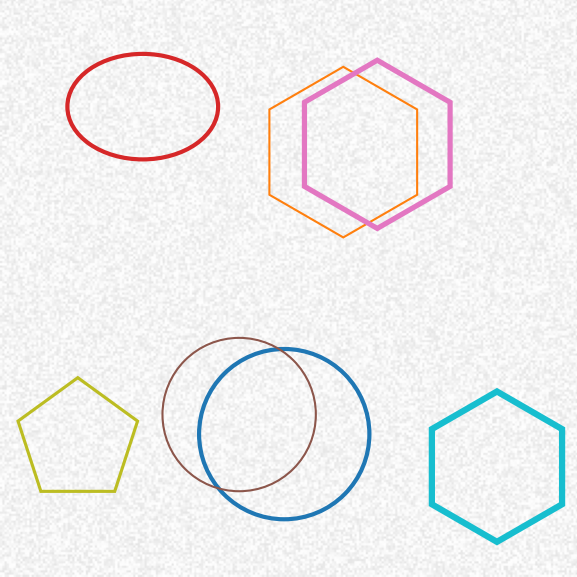[{"shape": "circle", "thickness": 2, "radius": 0.74, "center": [0.492, 0.247]}, {"shape": "hexagon", "thickness": 1, "radius": 0.74, "center": [0.594, 0.736]}, {"shape": "oval", "thickness": 2, "radius": 0.65, "center": [0.247, 0.814]}, {"shape": "circle", "thickness": 1, "radius": 0.66, "center": [0.414, 0.281]}, {"shape": "hexagon", "thickness": 2.5, "radius": 0.73, "center": [0.653, 0.749]}, {"shape": "pentagon", "thickness": 1.5, "radius": 0.54, "center": [0.135, 0.236]}, {"shape": "hexagon", "thickness": 3, "radius": 0.65, "center": [0.861, 0.191]}]